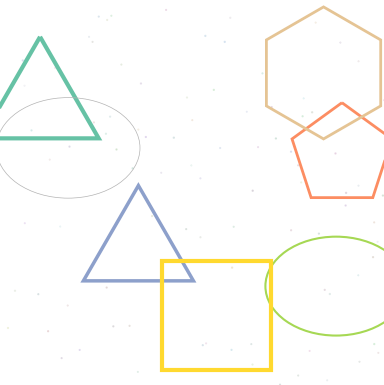[{"shape": "triangle", "thickness": 3, "radius": 0.88, "center": [0.104, 0.729]}, {"shape": "pentagon", "thickness": 2, "radius": 0.68, "center": [0.888, 0.597]}, {"shape": "triangle", "thickness": 2.5, "radius": 0.82, "center": [0.359, 0.353]}, {"shape": "oval", "thickness": 1.5, "radius": 0.92, "center": [0.873, 0.257]}, {"shape": "square", "thickness": 3, "radius": 0.71, "center": [0.563, 0.181]}, {"shape": "hexagon", "thickness": 2, "radius": 0.86, "center": [0.84, 0.811]}, {"shape": "oval", "thickness": 0.5, "radius": 0.93, "center": [0.177, 0.616]}]